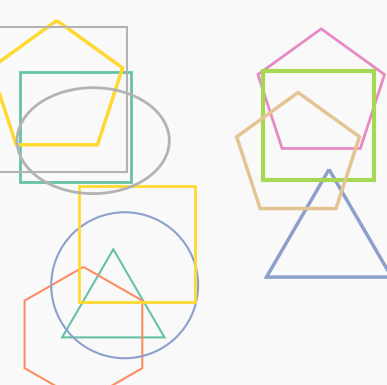[{"shape": "square", "thickness": 2, "radius": 0.71, "center": [0.195, 0.669]}, {"shape": "triangle", "thickness": 1.5, "radius": 0.76, "center": [0.292, 0.2]}, {"shape": "hexagon", "thickness": 1.5, "radius": 0.88, "center": [0.215, 0.131]}, {"shape": "circle", "thickness": 1.5, "radius": 0.95, "center": [0.322, 0.259]}, {"shape": "triangle", "thickness": 2.5, "radius": 0.93, "center": [0.849, 0.374]}, {"shape": "pentagon", "thickness": 2, "radius": 0.86, "center": [0.829, 0.753]}, {"shape": "square", "thickness": 3, "radius": 0.71, "center": [0.822, 0.674]}, {"shape": "pentagon", "thickness": 2.5, "radius": 0.89, "center": [0.147, 0.768]}, {"shape": "square", "thickness": 2, "radius": 0.75, "center": [0.354, 0.366]}, {"shape": "pentagon", "thickness": 2.5, "radius": 0.83, "center": [0.769, 0.593]}, {"shape": "square", "thickness": 1.5, "radius": 0.94, "center": [0.139, 0.742]}, {"shape": "oval", "thickness": 2, "radius": 0.98, "center": [0.24, 0.635]}]